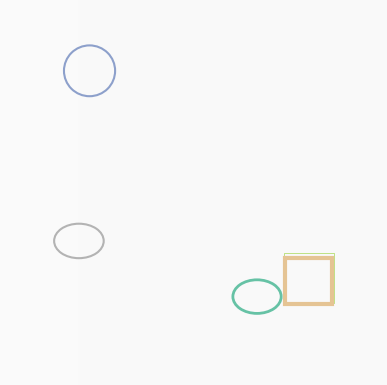[{"shape": "oval", "thickness": 2, "radius": 0.31, "center": [0.663, 0.23]}, {"shape": "circle", "thickness": 1.5, "radius": 0.33, "center": [0.231, 0.816]}, {"shape": "square", "thickness": 0.5, "radius": 0.32, "center": [0.798, 0.278]}, {"shape": "square", "thickness": 3, "radius": 0.3, "center": [0.796, 0.27]}, {"shape": "oval", "thickness": 1.5, "radius": 0.32, "center": [0.204, 0.374]}]